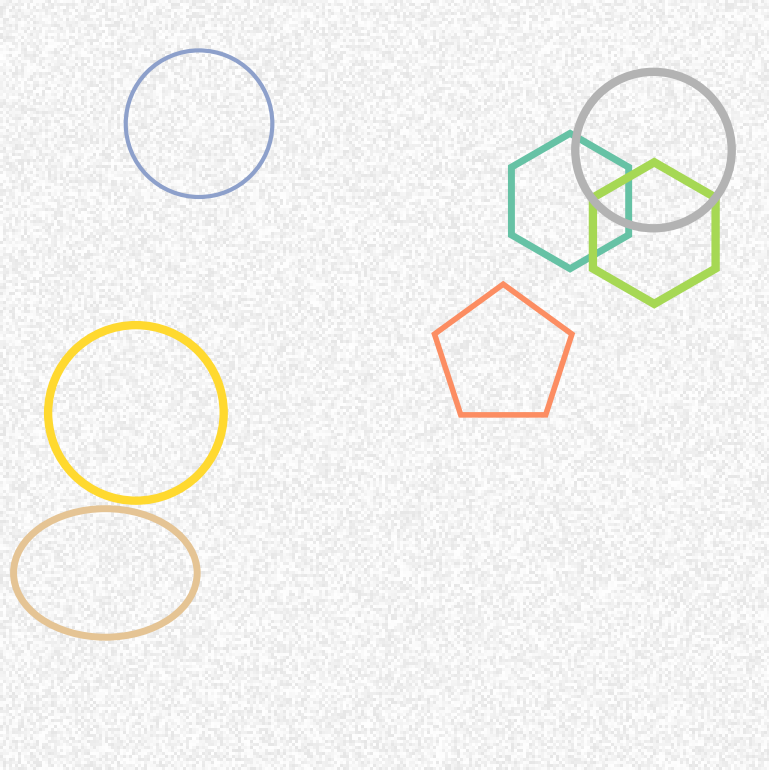[{"shape": "hexagon", "thickness": 2.5, "radius": 0.44, "center": [0.74, 0.739]}, {"shape": "pentagon", "thickness": 2, "radius": 0.47, "center": [0.654, 0.537]}, {"shape": "circle", "thickness": 1.5, "radius": 0.48, "center": [0.258, 0.839]}, {"shape": "hexagon", "thickness": 3, "radius": 0.46, "center": [0.85, 0.697]}, {"shape": "circle", "thickness": 3, "radius": 0.57, "center": [0.177, 0.464]}, {"shape": "oval", "thickness": 2.5, "radius": 0.6, "center": [0.137, 0.256]}, {"shape": "circle", "thickness": 3, "radius": 0.51, "center": [0.849, 0.805]}]